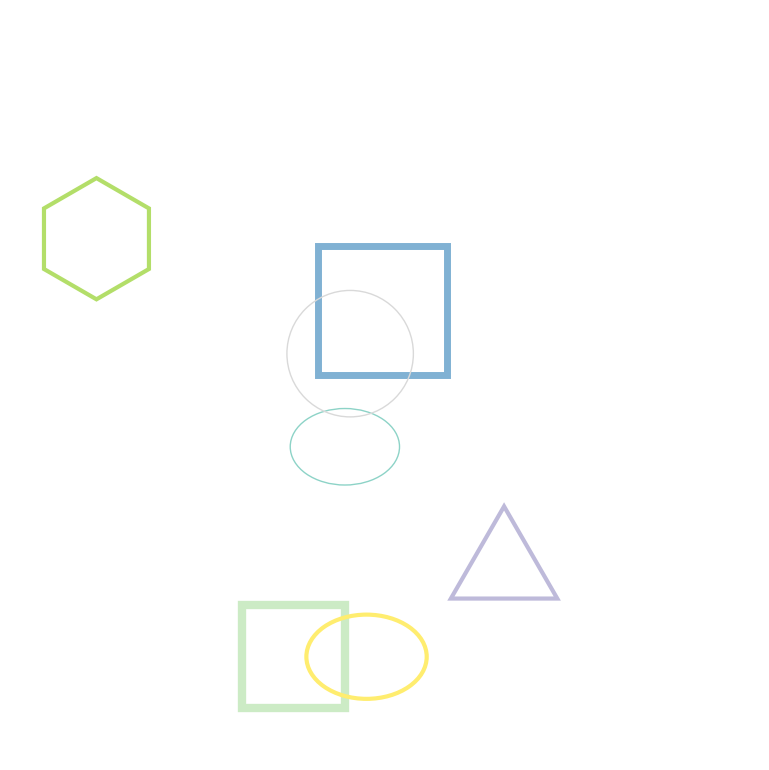[{"shape": "oval", "thickness": 0.5, "radius": 0.35, "center": [0.448, 0.42]}, {"shape": "triangle", "thickness": 1.5, "radius": 0.4, "center": [0.655, 0.263]}, {"shape": "square", "thickness": 2.5, "radius": 0.42, "center": [0.496, 0.596]}, {"shape": "hexagon", "thickness": 1.5, "radius": 0.39, "center": [0.125, 0.69]}, {"shape": "circle", "thickness": 0.5, "radius": 0.41, "center": [0.455, 0.541]}, {"shape": "square", "thickness": 3, "radius": 0.33, "center": [0.381, 0.148]}, {"shape": "oval", "thickness": 1.5, "radius": 0.39, "center": [0.476, 0.147]}]